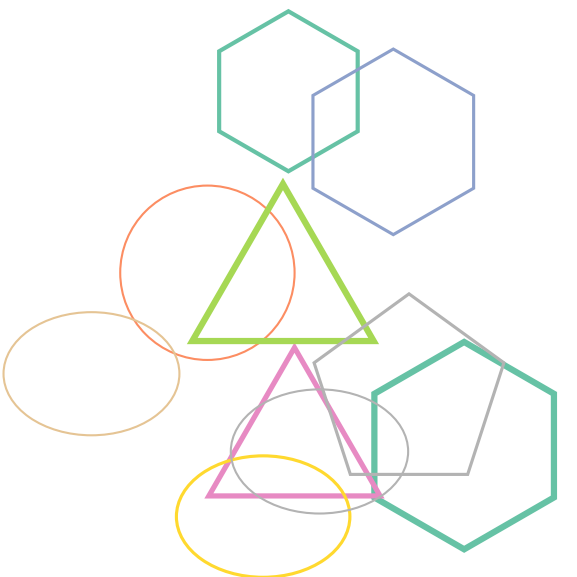[{"shape": "hexagon", "thickness": 3, "radius": 0.9, "center": [0.804, 0.227]}, {"shape": "hexagon", "thickness": 2, "radius": 0.69, "center": [0.499, 0.841]}, {"shape": "circle", "thickness": 1, "radius": 0.75, "center": [0.359, 0.527]}, {"shape": "hexagon", "thickness": 1.5, "radius": 0.8, "center": [0.681, 0.754]}, {"shape": "triangle", "thickness": 2.5, "radius": 0.86, "center": [0.51, 0.226]}, {"shape": "triangle", "thickness": 3, "radius": 0.91, "center": [0.49, 0.499]}, {"shape": "oval", "thickness": 1.5, "radius": 0.75, "center": [0.456, 0.105]}, {"shape": "oval", "thickness": 1, "radius": 0.76, "center": [0.158, 0.352]}, {"shape": "pentagon", "thickness": 1.5, "radius": 0.86, "center": [0.708, 0.317]}, {"shape": "oval", "thickness": 1, "radius": 0.77, "center": [0.553, 0.217]}]